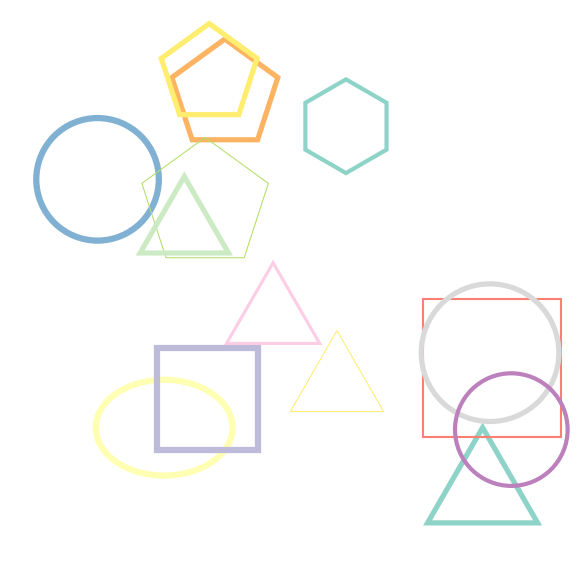[{"shape": "triangle", "thickness": 2.5, "radius": 0.55, "center": [0.836, 0.149]}, {"shape": "hexagon", "thickness": 2, "radius": 0.41, "center": [0.599, 0.781]}, {"shape": "oval", "thickness": 3, "radius": 0.59, "center": [0.284, 0.259]}, {"shape": "square", "thickness": 3, "radius": 0.44, "center": [0.359, 0.308]}, {"shape": "square", "thickness": 1, "radius": 0.6, "center": [0.851, 0.362]}, {"shape": "circle", "thickness": 3, "radius": 0.53, "center": [0.169, 0.689]}, {"shape": "pentagon", "thickness": 2.5, "radius": 0.48, "center": [0.389, 0.835]}, {"shape": "pentagon", "thickness": 0.5, "radius": 0.58, "center": [0.355, 0.646]}, {"shape": "triangle", "thickness": 1.5, "radius": 0.47, "center": [0.473, 0.451]}, {"shape": "circle", "thickness": 2.5, "radius": 0.6, "center": [0.849, 0.388]}, {"shape": "circle", "thickness": 2, "radius": 0.49, "center": [0.885, 0.255]}, {"shape": "triangle", "thickness": 2.5, "radius": 0.44, "center": [0.319, 0.605]}, {"shape": "triangle", "thickness": 0.5, "radius": 0.47, "center": [0.583, 0.333]}, {"shape": "pentagon", "thickness": 2.5, "radius": 0.44, "center": [0.362, 0.871]}]